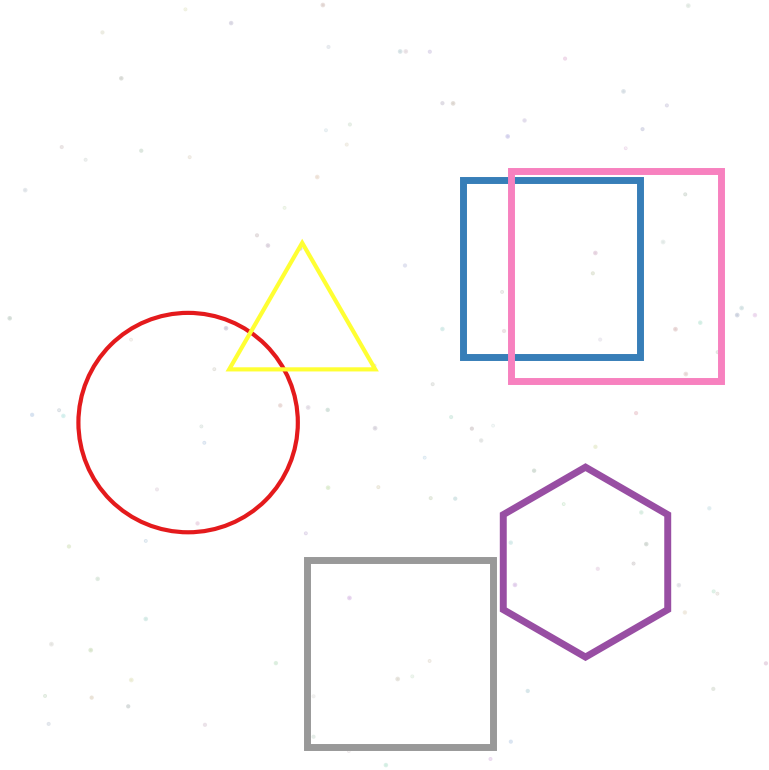[{"shape": "circle", "thickness": 1.5, "radius": 0.71, "center": [0.244, 0.451]}, {"shape": "square", "thickness": 2.5, "radius": 0.57, "center": [0.716, 0.651]}, {"shape": "hexagon", "thickness": 2.5, "radius": 0.62, "center": [0.76, 0.27]}, {"shape": "triangle", "thickness": 1.5, "radius": 0.55, "center": [0.392, 0.575]}, {"shape": "square", "thickness": 2.5, "radius": 0.68, "center": [0.8, 0.641]}, {"shape": "square", "thickness": 2.5, "radius": 0.61, "center": [0.519, 0.152]}]